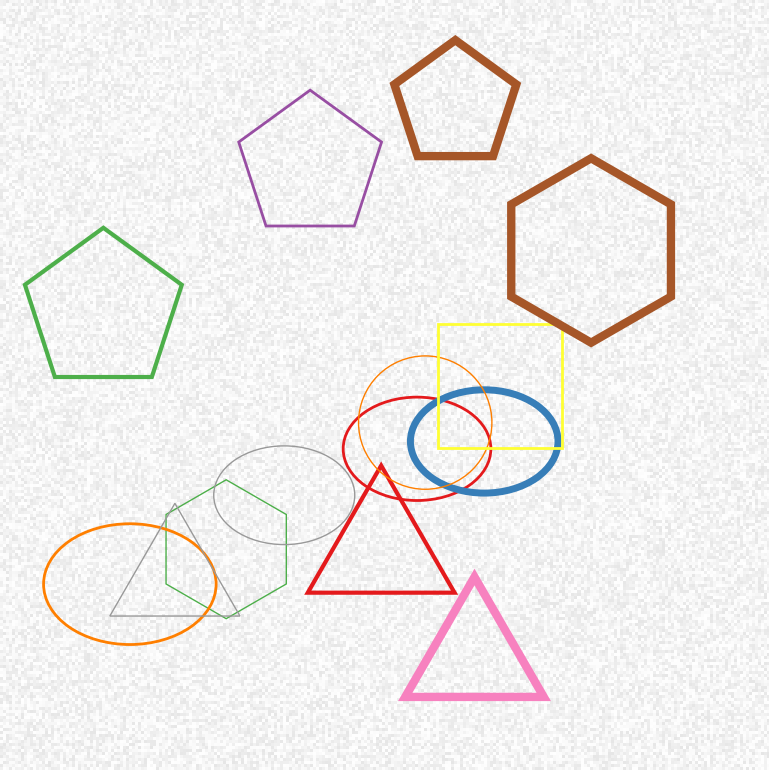[{"shape": "triangle", "thickness": 1.5, "radius": 0.55, "center": [0.495, 0.285]}, {"shape": "oval", "thickness": 1, "radius": 0.48, "center": [0.542, 0.417]}, {"shape": "oval", "thickness": 2.5, "radius": 0.48, "center": [0.629, 0.427]}, {"shape": "pentagon", "thickness": 1.5, "radius": 0.54, "center": [0.134, 0.597]}, {"shape": "hexagon", "thickness": 0.5, "radius": 0.45, "center": [0.294, 0.287]}, {"shape": "pentagon", "thickness": 1, "radius": 0.49, "center": [0.403, 0.785]}, {"shape": "oval", "thickness": 1, "radius": 0.56, "center": [0.169, 0.241]}, {"shape": "circle", "thickness": 0.5, "radius": 0.43, "center": [0.552, 0.451]}, {"shape": "square", "thickness": 1, "radius": 0.4, "center": [0.649, 0.499]}, {"shape": "hexagon", "thickness": 3, "radius": 0.6, "center": [0.768, 0.675]}, {"shape": "pentagon", "thickness": 3, "radius": 0.42, "center": [0.591, 0.865]}, {"shape": "triangle", "thickness": 3, "radius": 0.52, "center": [0.616, 0.147]}, {"shape": "triangle", "thickness": 0.5, "radius": 0.49, "center": [0.227, 0.249]}, {"shape": "oval", "thickness": 0.5, "radius": 0.46, "center": [0.369, 0.357]}]